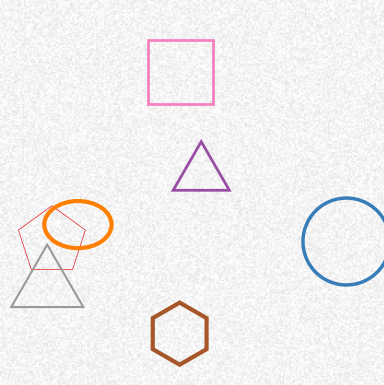[{"shape": "pentagon", "thickness": 0.5, "radius": 0.46, "center": [0.135, 0.374]}, {"shape": "circle", "thickness": 2.5, "radius": 0.56, "center": [0.9, 0.373]}, {"shape": "triangle", "thickness": 2, "radius": 0.42, "center": [0.523, 0.548]}, {"shape": "oval", "thickness": 3, "radius": 0.44, "center": [0.202, 0.417]}, {"shape": "hexagon", "thickness": 3, "radius": 0.4, "center": [0.467, 0.133]}, {"shape": "square", "thickness": 2, "radius": 0.42, "center": [0.469, 0.813]}, {"shape": "triangle", "thickness": 1.5, "radius": 0.54, "center": [0.123, 0.256]}]